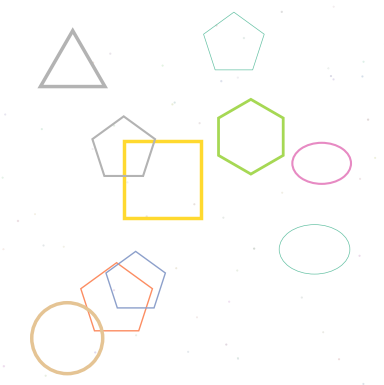[{"shape": "pentagon", "thickness": 0.5, "radius": 0.41, "center": [0.608, 0.886]}, {"shape": "oval", "thickness": 0.5, "radius": 0.46, "center": [0.817, 0.352]}, {"shape": "pentagon", "thickness": 1, "radius": 0.49, "center": [0.303, 0.22]}, {"shape": "pentagon", "thickness": 1, "radius": 0.41, "center": [0.352, 0.266]}, {"shape": "oval", "thickness": 1.5, "radius": 0.38, "center": [0.836, 0.576]}, {"shape": "hexagon", "thickness": 2, "radius": 0.49, "center": [0.652, 0.645]}, {"shape": "square", "thickness": 2.5, "radius": 0.5, "center": [0.422, 0.533]}, {"shape": "circle", "thickness": 2.5, "radius": 0.46, "center": [0.175, 0.122]}, {"shape": "triangle", "thickness": 2.5, "radius": 0.48, "center": [0.189, 0.824]}, {"shape": "pentagon", "thickness": 1.5, "radius": 0.43, "center": [0.321, 0.612]}]